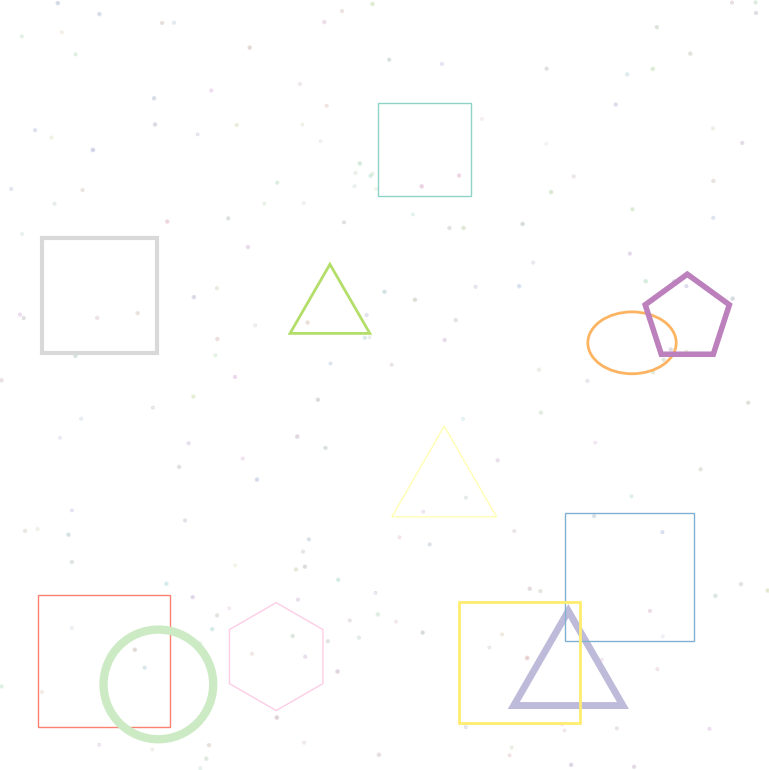[{"shape": "square", "thickness": 0.5, "radius": 0.3, "center": [0.551, 0.806]}, {"shape": "triangle", "thickness": 0.5, "radius": 0.39, "center": [0.577, 0.368]}, {"shape": "triangle", "thickness": 2.5, "radius": 0.41, "center": [0.738, 0.125]}, {"shape": "square", "thickness": 0.5, "radius": 0.43, "center": [0.135, 0.142]}, {"shape": "square", "thickness": 0.5, "radius": 0.42, "center": [0.817, 0.251]}, {"shape": "oval", "thickness": 1, "radius": 0.29, "center": [0.821, 0.555]}, {"shape": "triangle", "thickness": 1, "radius": 0.3, "center": [0.428, 0.597]}, {"shape": "hexagon", "thickness": 0.5, "radius": 0.35, "center": [0.359, 0.147]}, {"shape": "square", "thickness": 1.5, "radius": 0.37, "center": [0.129, 0.616]}, {"shape": "pentagon", "thickness": 2, "radius": 0.29, "center": [0.893, 0.586]}, {"shape": "circle", "thickness": 3, "radius": 0.36, "center": [0.206, 0.111]}, {"shape": "square", "thickness": 1, "radius": 0.39, "center": [0.675, 0.139]}]